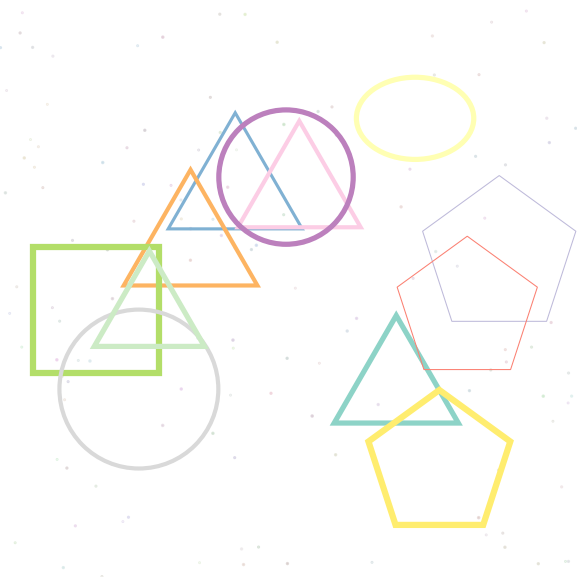[{"shape": "triangle", "thickness": 2.5, "radius": 0.62, "center": [0.686, 0.329]}, {"shape": "oval", "thickness": 2.5, "radius": 0.51, "center": [0.719, 0.794]}, {"shape": "pentagon", "thickness": 0.5, "radius": 0.7, "center": [0.864, 0.556]}, {"shape": "pentagon", "thickness": 0.5, "radius": 0.64, "center": [0.809, 0.462]}, {"shape": "triangle", "thickness": 1.5, "radius": 0.67, "center": [0.407, 0.67]}, {"shape": "triangle", "thickness": 2, "radius": 0.67, "center": [0.33, 0.572]}, {"shape": "square", "thickness": 3, "radius": 0.55, "center": [0.166, 0.462]}, {"shape": "triangle", "thickness": 2, "radius": 0.61, "center": [0.518, 0.667]}, {"shape": "circle", "thickness": 2, "radius": 0.69, "center": [0.24, 0.325]}, {"shape": "circle", "thickness": 2.5, "radius": 0.58, "center": [0.495, 0.692]}, {"shape": "triangle", "thickness": 2.5, "radius": 0.55, "center": [0.259, 0.454]}, {"shape": "pentagon", "thickness": 3, "radius": 0.65, "center": [0.761, 0.195]}]